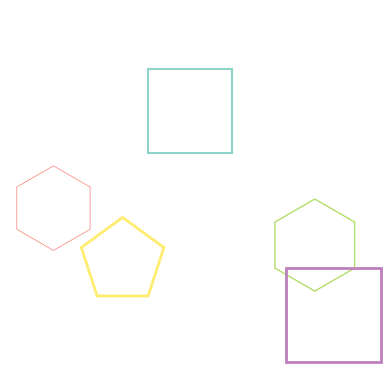[{"shape": "square", "thickness": 1.5, "radius": 0.55, "center": [0.493, 0.712]}, {"shape": "hexagon", "thickness": 0.5, "radius": 0.55, "center": [0.139, 0.459]}, {"shape": "hexagon", "thickness": 1, "radius": 0.6, "center": [0.818, 0.363]}, {"shape": "square", "thickness": 2, "radius": 0.61, "center": [0.866, 0.182]}, {"shape": "pentagon", "thickness": 2, "radius": 0.56, "center": [0.318, 0.322]}]